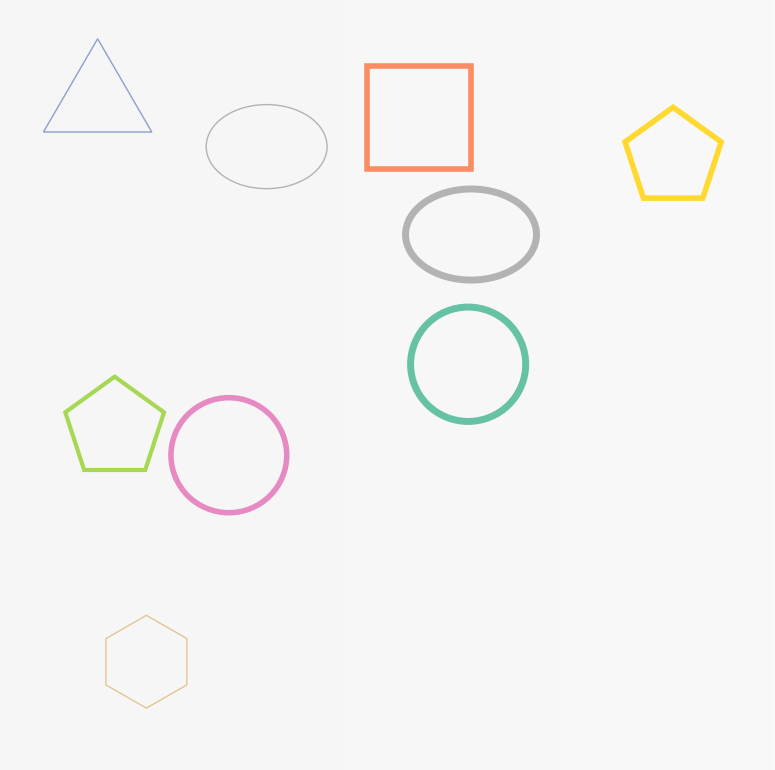[{"shape": "circle", "thickness": 2.5, "radius": 0.37, "center": [0.604, 0.527]}, {"shape": "square", "thickness": 2, "radius": 0.34, "center": [0.541, 0.848]}, {"shape": "triangle", "thickness": 0.5, "radius": 0.4, "center": [0.126, 0.869]}, {"shape": "circle", "thickness": 2, "radius": 0.37, "center": [0.295, 0.409]}, {"shape": "pentagon", "thickness": 1.5, "radius": 0.33, "center": [0.148, 0.444]}, {"shape": "pentagon", "thickness": 2, "radius": 0.33, "center": [0.869, 0.795]}, {"shape": "hexagon", "thickness": 0.5, "radius": 0.3, "center": [0.189, 0.141]}, {"shape": "oval", "thickness": 2.5, "radius": 0.42, "center": [0.608, 0.695]}, {"shape": "oval", "thickness": 0.5, "radius": 0.39, "center": [0.344, 0.81]}]